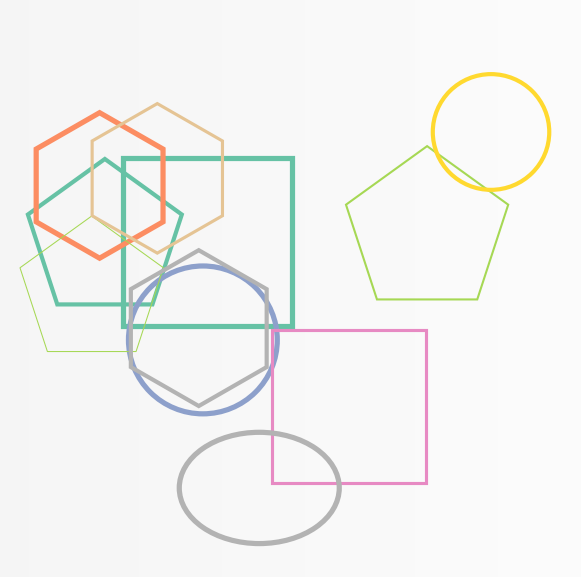[{"shape": "square", "thickness": 2.5, "radius": 0.73, "center": [0.357, 0.58]}, {"shape": "pentagon", "thickness": 2, "radius": 0.7, "center": [0.18, 0.585]}, {"shape": "hexagon", "thickness": 2.5, "radius": 0.63, "center": [0.171, 0.678]}, {"shape": "circle", "thickness": 2.5, "radius": 0.64, "center": [0.349, 0.411]}, {"shape": "square", "thickness": 1.5, "radius": 0.66, "center": [0.6, 0.295]}, {"shape": "pentagon", "thickness": 0.5, "radius": 0.65, "center": [0.158, 0.495]}, {"shape": "pentagon", "thickness": 1, "radius": 0.73, "center": [0.735, 0.599]}, {"shape": "circle", "thickness": 2, "radius": 0.5, "center": [0.845, 0.771]}, {"shape": "hexagon", "thickness": 1.5, "radius": 0.65, "center": [0.271, 0.69]}, {"shape": "oval", "thickness": 2.5, "radius": 0.69, "center": [0.446, 0.154]}, {"shape": "hexagon", "thickness": 2, "radius": 0.67, "center": [0.342, 0.431]}]